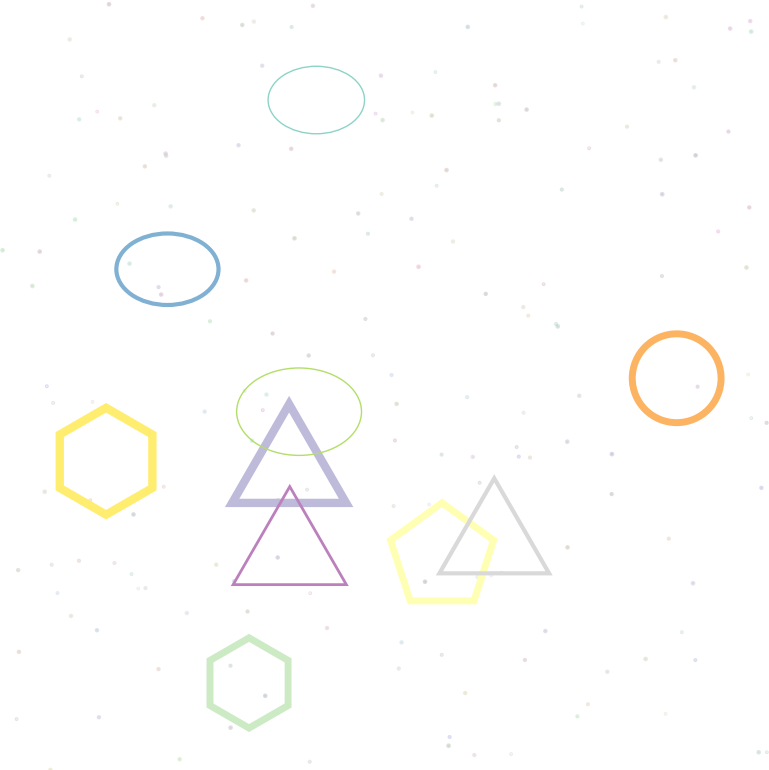[{"shape": "oval", "thickness": 0.5, "radius": 0.31, "center": [0.411, 0.87]}, {"shape": "pentagon", "thickness": 2.5, "radius": 0.35, "center": [0.574, 0.277]}, {"shape": "triangle", "thickness": 3, "radius": 0.43, "center": [0.375, 0.39]}, {"shape": "oval", "thickness": 1.5, "radius": 0.33, "center": [0.217, 0.65]}, {"shape": "circle", "thickness": 2.5, "radius": 0.29, "center": [0.879, 0.509]}, {"shape": "oval", "thickness": 0.5, "radius": 0.41, "center": [0.388, 0.465]}, {"shape": "triangle", "thickness": 1.5, "radius": 0.41, "center": [0.642, 0.297]}, {"shape": "triangle", "thickness": 1, "radius": 0.42, "center": [0.376, 0.283]}, {"shape": "hexagon", "thickness": 2.5, "radius": 0.29, "center": [0.323, 0.113]}, {"shape": "hexagon", "thickness": 3, "radius": 0.35, "center": [0.138, 0.401]}]